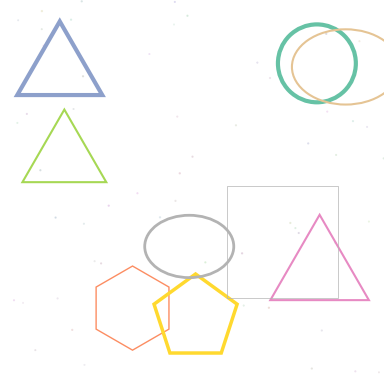[{"shape": "circle", "thickness": 3, "radius": 0.51, "center": [0.823, 0.835]}, {"shape": "hexagon", "thickness": 1, "radius": 0.55, "center": [0.344, 0.2]}, {"shape": "triangle", "thickness": 3, "radius": 0.64, "center": [0.155, 0.817]}, {"shape": "triangle", "thickness": 1.5, "radius": 0.74, "center": [0.83, 0.294]}, {"shape": "triangle", "thickness": 1.5, "radius": 0.63, "center": [0.167, 0.59]}, {"shape": "pentagon", "thickness": 2.5, "radius": 0.57, "center": [0.508, 0.175]}, {"shape": "oval", "thickness": 1.5, "radius": 0.7, "center": [0.898, 0.826]}, {"shape": "oval", "thickness": 2, "radius": 0.58, "center": [0.492, 0.36]}, {"shape": "square", "thickness": 0.5, "radius": 0.72, "center": [0.733, 0.371]}]